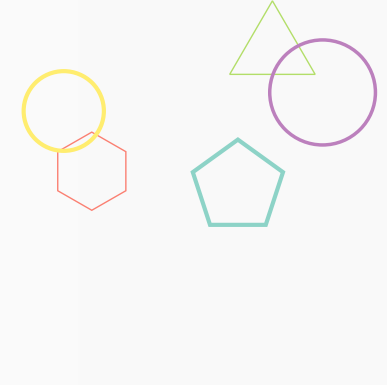[{"shape": "pentagon", "thickness": 3, "radius": 0.61, "center": [0.614, 0.515]}, {"shape": "hexagon", "thickness": 1, "radius": 0.51, "center": [0.237, 0.555]}, {"shape": "triangle", "thickness": 1, "radius": 0.64, "center": [0.703, 0.871]}, {"shape": "circle", "thickness": 2.5, "radius": 0.68, "center": [0.832, 0.76]}, {"shape": "circle", "thickness": 3, "radius": 0.52, "center": [0.165, 0.712]}]